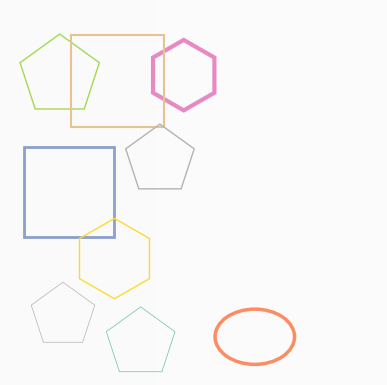[{"shape": "pentagon", "thickness": 0.5, "radius": 0.47, "center": [0.363, 0.11]}, {"shape": "oval", "thickness": 2.5, "radius": 0.51, "center": [0.658, 0.125]}, {"shape": "square", "thickness": 2, "radius": 0.58, "center": [0.178, 0.501]}, {"shape": "hexagon", "thickness": 3, "radius": 0.46, "center": [0.474, 0.805]}, {"shape": "pentagon", "thickness": 1, "radius": 0.54, "center": [0.154, 0.804]}, {"shape": "hexagon", "thickness": 1, "radius": 0.52, "center": [0.295, 0.328]}, {"shape": "square", "thickness": 1.5, "radius": 0.6, "center": [0.303, 0.79]}, {"shape": "pentagon", "thickness": 1, "radius": 0.46, "center": [0.413, 0.585]}, {"shape": "pentagon", "thickness": 0.5, "radius": 0.43, "center": [0.163, 0.181]}]